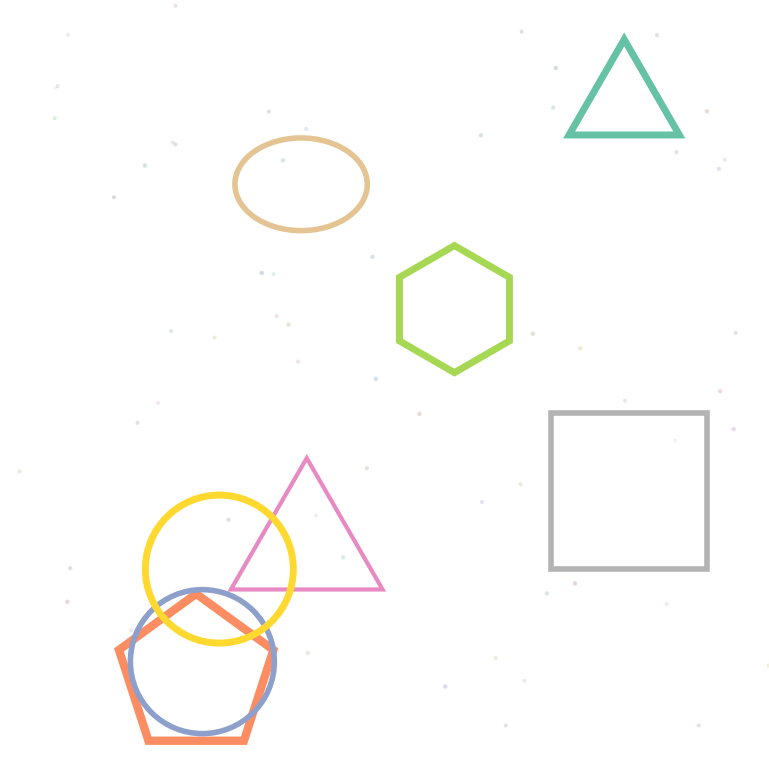[{"shape": "triangle", "thickness": 2.5, "radius": 0.41, "center": [0.811, 0.866]}, {"shape": "pentagon", "thickness": 3, "radius": 0.53, "center": [0.255, 0.123]}, {"shape": "circle", "thickness": 2, "radius": 0.47, "center": [0.263, 0.141]}, {"shape": "triangle", "thickness": 1.5, "radius": 0.57, "center": [0.398, 0.291]}, {"shape": "hexagon", "thickness": 2.5, "radius": 0.41, "center": [0.59, 0.599]}, {"shape": "circle", "thickness": 2.5, "radius": 0.48, "center": [0.285, 0.261]}, {"shape": "oval", "thickness": 2, "radius": 0.43, "center": [0.391, 0.761]}, {"shape": "square", "thickness": 2, "radius": 0.51, "center": [0.816, 0.363]}]